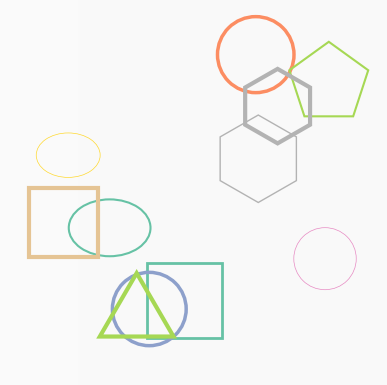[{"shape": "square", "thickness": 2, "radius": 0.49, "center": [0.475, 0.219]}, {"shape": "oval", "thickness": 1.5, "radius": 0.53, "center": [0.283, 0.408]}, {"shape": "circle", "thickness": 2.5, "radius": 0.49, "center": [0.66, 0.858]}, {"shape": "circle", "thickness": 2.5, "radius": 0.48, "center": [0.385, 0.197]}, {"shape": "circle", "thickness": 0.5, "radius": 0.4, "center": [0.839, 0.328]}, {"shape": "triangle", "thickness": 3, "radius": 0.55, "center": [0.353, 0.181]}, {"shape": "pentagon", "thickness": 1.5, "radius": 0.54, "center": [0.849, 0.784]}, {"shape": "oval", "thickness": 0.5, "radius": 0.41, "center": [0.176, 0.597]}, {"shape": "square", "thickness": 3, "radius": 0.45, "center": [0.164, 0.421]}, {"shape": "hexagon", "thickness": 3, "radius": 0.48, "center": [0.716, 0.724]}, {"shape": "hexagon", "thickness": 1, "radius": 0.57, "center": [0.666, 0.588]}]